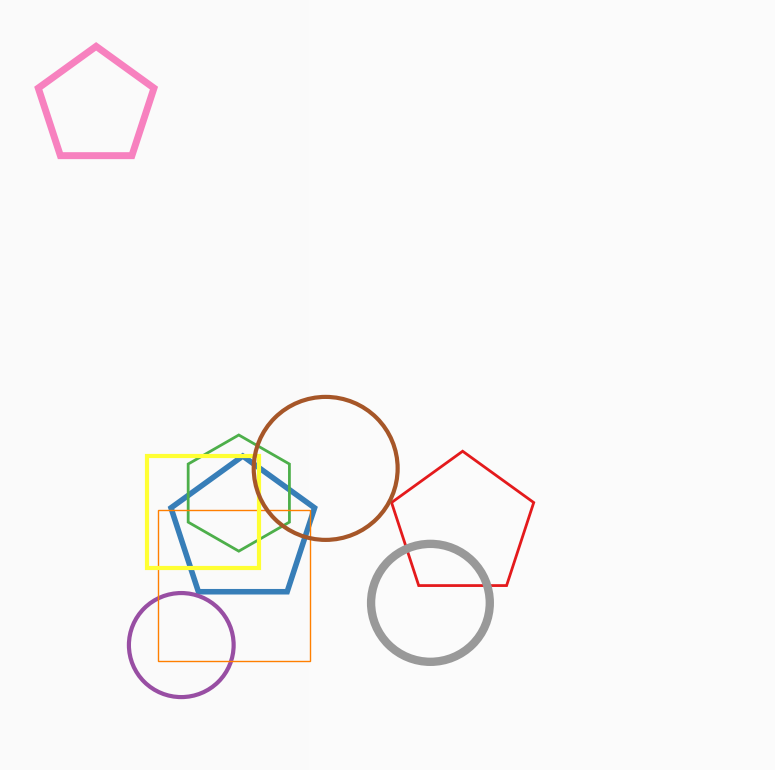[{"shape": "pentagon", "thickness": 1, "radius": 0.48, "center": [0.597, 0.318]}, {"shape": "pentagon", "thickness": 2, "radius": 0.49, "center": [0.313, 0.31]}, {"shape": "hexagon", "thickness": 1, "radius": 0.38, "center": [0.308, 0.36]}, {"shape": "circle", "thickness": 1.5, "radius": 0.34, "center": [0.234, 0.162]}, {"shape": "square", "thickness": 0.5, "radius": 0.49, "center": [0.302, 0.24]}, {"shape": "square", "thickness": 1.5, "radius": 0.36, "center": [0.262, 0.335]}, {"shape": "circle", "thickness": 1.5, "radius": 0.46, "center": [0.42, 0.392]}, {"shape": "pentagon", "thickness": 2.5, "radius": 0.39, "center": [0.124, 0.861]}, {"shape": "circle", "thickness": 3, "radius": 0.38, "center": [0.555, 0.217]}]